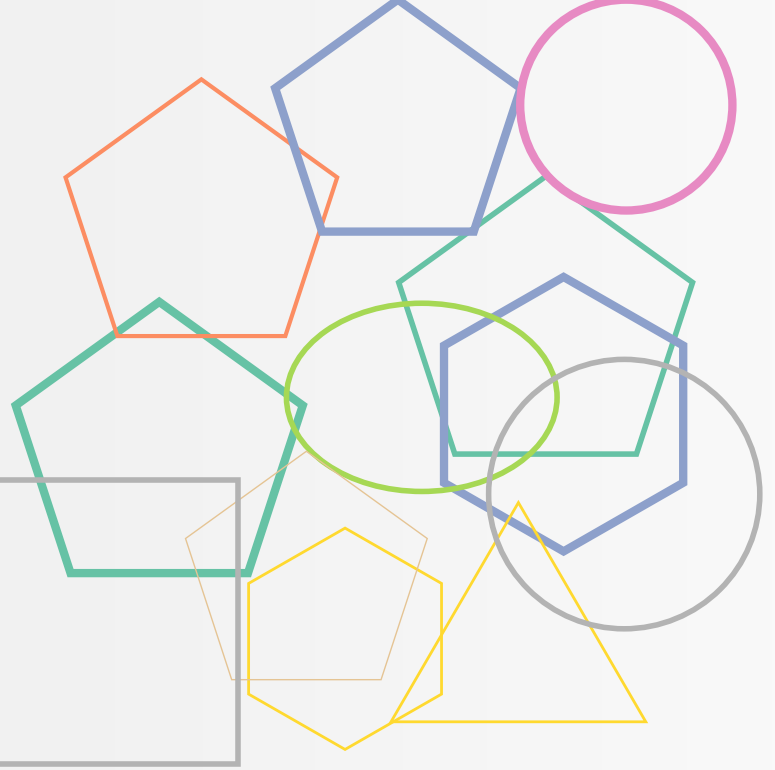[{"shape": "pentagon", "thickness": 3, "radius": 0.97, "center": [0.205, 0.413]}, {"shape": "pentagon", "thickness": 2, "radius": 1.0, "center": [0.704, 0.572]}, {"shape": "pentagon", "thickness": 1.5, "radius": 0.92, "center": [0.26, 0.713]}, {"shape": "hexagon", "thickness": 3, "radius": 0.89, "center": [0.727, 0.462]}, {"shape": "pentagon", "thickness": 3, "radius": 0.83, "center": [0.513, 0.834]}, {"shape": "circle", "thickness": 3, "radius": 0.68, "center": [0.808, 0.864]}, {"shape": "oval", "thickness": 2, "radius": 0.87, "center": [0.544, 0.484]}, {"shape": "hexagon", "thickness": 1, "radius": 0.72, "center": [0.445, 0.17]}, {"shape": "triangle", "thickness": 1, "radius": 0.95, "center": [0.669, 0.157]}, {"shape": "pentagon", "thickness": 0.5, "radius": 0.82, "center": [0.395, 0.25]}, {"shape": "square", "thickness": 2, "radius": 0.92, "center": [0.123, 0.192]}, {"shape": "circle", "thickness": 2, "radius": 0.87, "center": [0.805, 0.358]}]